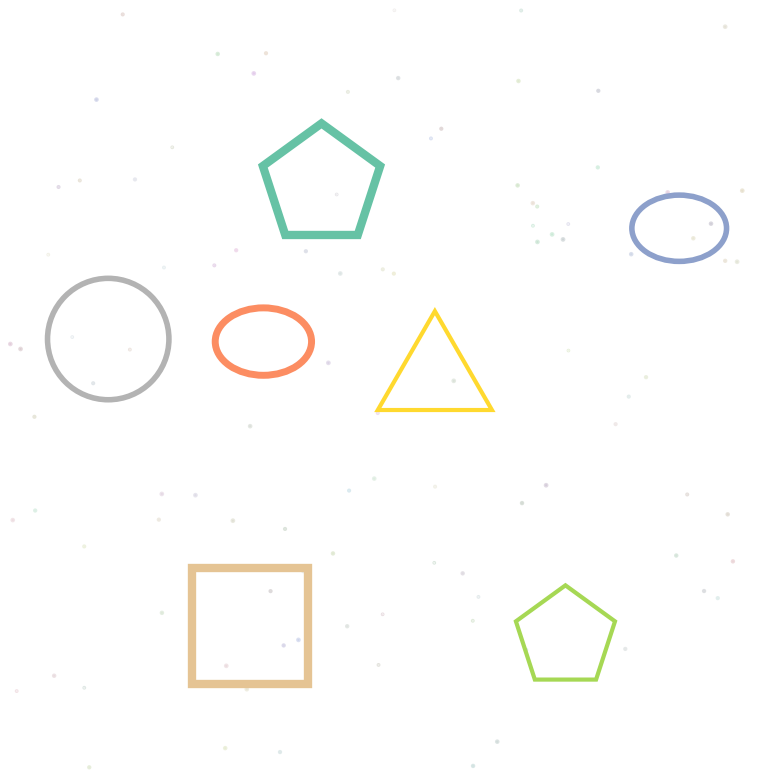[{"shape": "pentagon", "thickness": 3, "radius": 0.4, "center": [0.418, 0.76]}, {"shape": "oval", "thickness": 2.5, "radius": 0.31, "center": [0.342, 0.556]}, {"shape": "oval", "thickness": 2, "radius": 0.31, "center": [0.882, 0.704]}, {"shape": "pentagon", "thickness": 1.5, "radius": 0.34, "center": [0.734, 0.172]}, {"shape": "triangle", "thickness": 1.5, "radius": 0.43, "center": [0.565, 0.51]}, {"shape": "square", "thickness": 3, "radius": 0.38, "center": [0.325, 0.187]}, {"shape": "circle", "thickness": 2, "radius": 0.39, "center": [0.141, 0.56]}]